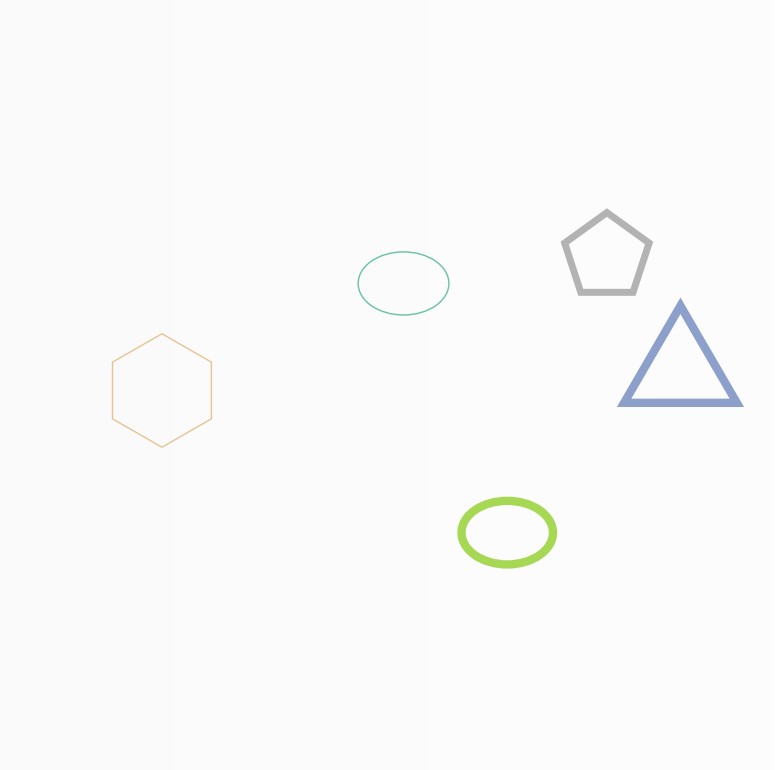[{"shape": "oval", "thickness": 0.5, "radius": 0.29, "center": [0.521, 0.632]}, {"shape": "triangle", "thickness": 3, "radius": 0.42, "center": [0.878, 0.519]}, {"shape": "oval", "thickness": 3, "radius": 0.3, "center": [0.655, 0.308]}, {"shape": "hexagon", "thickness": 0.5, "radius": 0.37, "center": [0.209, 0.493]}, {"shape": "pentagon", "thickness": 2.5, "radius": 0.29, "center": [0.783, 0.667]}]